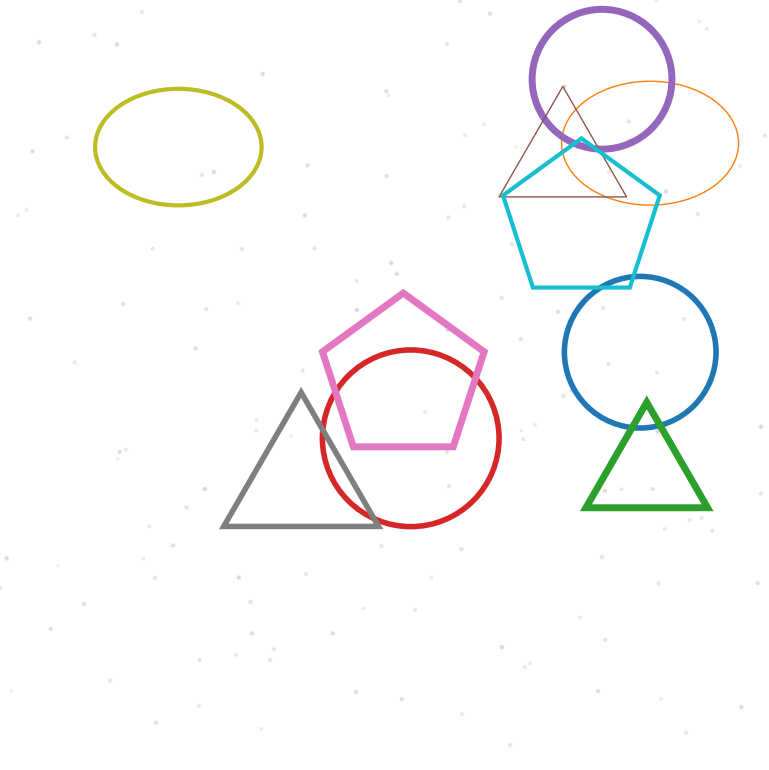[{"shape": "circle", "thickness": 2, "radius": 0.49, "center": [0.831, 0.543]}, {"shape": "oval", "thickness": 0.5, "radius": 0.57, "center": [0.844, 0.814]}, {"shape": "triangle", "thickness": 2.5, "radius": 0.46, "center": [0.84, 0.386]}, {"shape": "circle", "thickness": 2, "radius": 0.57, "center": [0.533, 0.431]}, {"shape": "circle", "thickness": 2.5, "radius": 0.45, "center": [0.782, 0.897]}, {"shape": "triangle", "thickness": 0.5, "radius": 0.48, "center": [0.731, 0.792]}, {"shape": "pentagon", "thickness": 2.5, "radius": 0.55, "center": [0.524, 0.509]}, {"shape": "triangle", "thickness": 2, "radius": 0.58, "center": [0.391, 0.374]}, {"shape": "oval", "thickness": 1.5, "radius": 0.54, "center": [0.232, 0.809]}, {"shape": "pentagon", "thickness": 1.5, "radius": 0.54, "center": [0.755, 0.713]}]